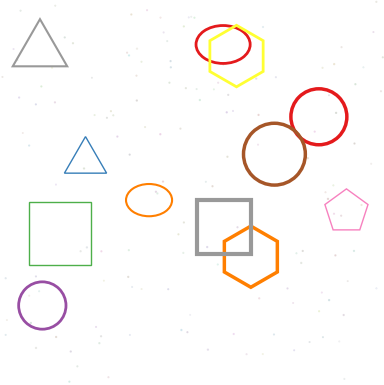[{"shape": "oval", "thickness": 2, "radius": 0.35, "center": [0.579, 0.884]}, {"shape": "circle", "thickness": 2.5, "radius": 0.36, "center": [0.828, 0.697]}, {"shape": "triangle", "thickness": 1, "radius": 0.32, "center": [0.222, 0.582]}, {"shape": "square", "thickness": 1, "radius": 0.41, "center": [0.156, 0.394]}, {"shape": "circle", "thickness": 2, "radius": 0.31, "center": [0.11, 0.206]}, {"shape": "hexagon", "thickness": 2.5, "radius": 0.4, "center": [0.652, 0.333]}, {"shape": "oval", "thickness": 1.5, "radius": 0.3, "center": [0.387, 0.48]}, {"shape": "hexagon", "thickness": 2, "radius": 0.4, "center": [0.614, 0.854]}, {"shape": "circle", "thickness": 2.5, "radius": 0.4, "center": [0.713, 0.6]}, {"shape": "pentagon", "thickness": 1, "radius": 0.29, "center": [0.9, 0.451]}, {"shape": "triangle", "thickness": 1.5, "radius": 0.41, "center": [0.104, 0.869]}, {"shape": "square", "thickness": 3, "radius": 0.35, "center": [0.582, 0.409]}]